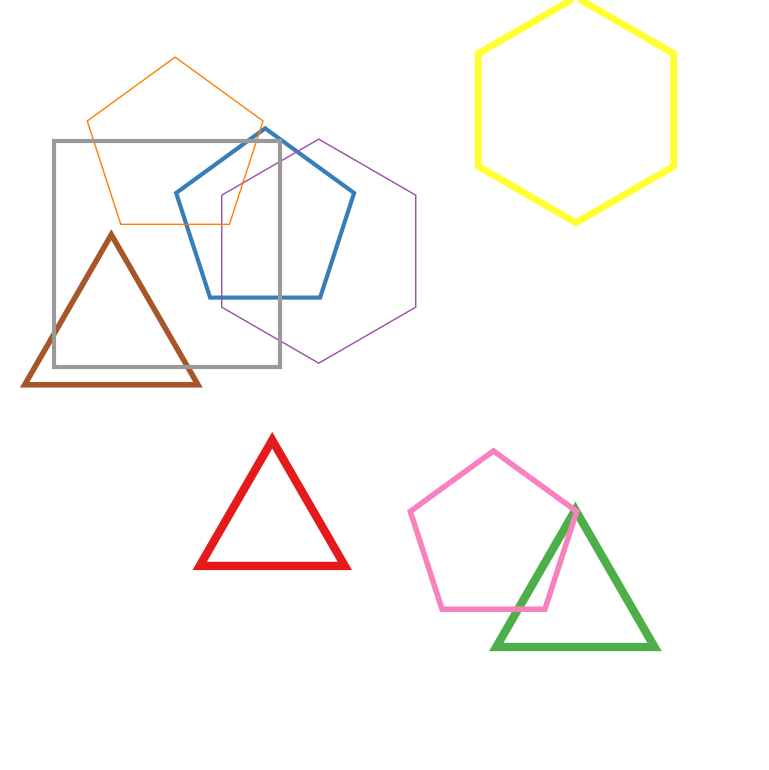[{"shape": "triangle", "thickness": 3, "radius": 0.54, "center": [0.354, 0.319]}, {"shape": "pentagon", "thickness": 1.5, "radius": 0.61, "center": [0.344, 0.712]}, {"shape": "triangle", "thickness": 3, "radius": 0.59, "center": [0.747, 0.219]}, {"shape": "hexagon", "thickness": 0.5, "radius": 0.73, "center": [0.414, 0.674]}, {"shape": "pentagon", "thickness": 0.5, "radius": 0.6, "center": [0.227, 0.806]}, {"shape": "hexagon", "thickness": 2.5, "radius": 0.73, "center": [0.748, 0.857]}, {"shape": "triangle", "thickness": 2, "radius": 0.65, "center": [0.145, 0.565]}, {"shape": "pentagon", "thickness": 2, "radius": 0.57, "center": [0.641, 0.301]}, {"shape": "square", "thickness": 1.5, "radius": 0.73, "center": [0.217, 0.67]}]